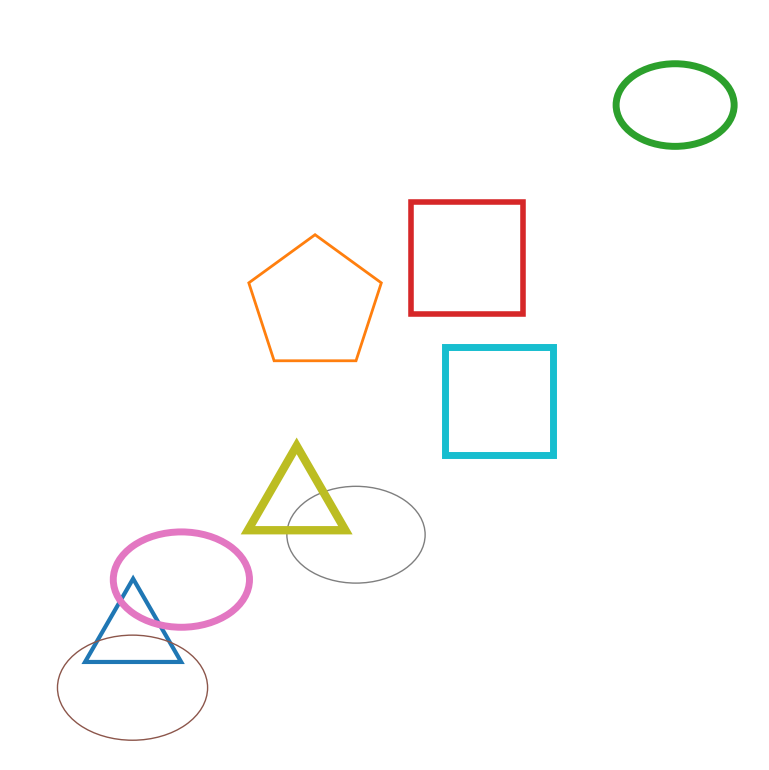[{"shape": "triangle", "thickness": 1.5, "radius": 0.36, "center": [0.173, 0.176]}, {"shape": "pentagon", "thickness": 1, "radius": 0.45, "center": [0.409, 0.605]}, {"shape": "oval", "thickness": 2.5, "radius": 0.38, "center": [0.877, 0.864]}, {"shape": "square", "thickness": 2, "radius": 0.36, "center": [0.606, 0.665]}, {"shape": "oval", "thickness": 0.5, "radius": 0.49, "center": [0.172, 0.107]}, {"shape": "oval", "thickness": 2.5, "radius": 0.44, "center": [0.236, 0.247]}, {"shape": "oval", "thickness": 0.5, "radius": 0.45, "center": [0.462, 0.306]}, {"shape": "triangle", "thickness": 3, "radius": 0.37, "center": [0.385, 0.348]}, {"shape": "square", "thickness": 2.5, "radius": 0.35, "center": [0.648, 0.479]}]